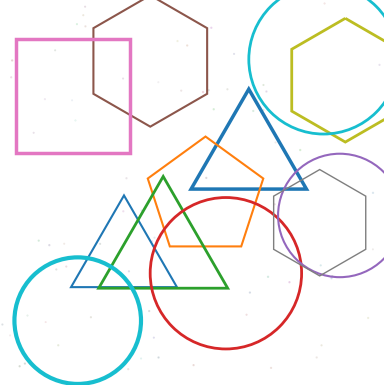[{"shape": "triangle", "thickness": 1.5, "radius": 0.79, "center": [0.322, 0.334]}, {"shape": "triangle", "thickness": 2.5, "radius": 0.87, "center": [0.646, 0.595]}, {"shape": "pentagon", "thickness": 1.5, "radius": 0.79, "center": [0.534, 0.488]}, {"shape": "triangle", "thickness": 2, "radius": 0.97, "center": [0.424, 0.348]}, {"shape": "circle", "thickness": 2, "radius": 0.98, "center": [0.587, 0.29]}, {"shape": "circle", "thickness": 1.5, "radius": 0.8, "center": [0.883, 0.44]}, {"shape": "hexagon", "thickness": 1.5, "radius": 0.85, "center": [0.39, 0.842]}, {"shape": "square", "thickness": 2.5, "radius": 0.74, "center": [0.19, 0.75]}, {"shape": "hexagon", "thickness": 1, "radius": 0.69, "center": [0.83, 0.421]}, {"shape": "hexagon", "thickness": 2, "radius": 0.8, "center": [0.897, 0.792]}, {"shape": "circle", "thickness": 2, "radius": 0.97, "center": [0.84, 0.846]}, {"shape": "circle", "thickness": 3, "radius": 0.82, "center": [0.202, 0.167]}]